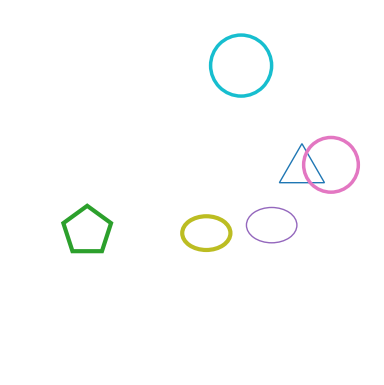[{"shape": "triangle", "thickness": 1, "radius": 0.34, "center": [0.784, 0.559]}, {"shape": "pentagon", "thickness": 3, "radius": 0.33, "center": [0.226, 0.4]}, {"shape": "oval", "thickness": 1, "radius": 0.33, "center": [0.706, 0.415]}, {"shape": "circle", "thickness": 2.5, "radius": 0.36, "center": [0.86, 0.572]}, {"shape": "oval", "thickness": 3, "radius": 0.31, "center": [0.536, 0.394]}, {"shape": "circle", "thickness": 2.5, "radius": 0.4, "center": [0.626, 0.83]}]